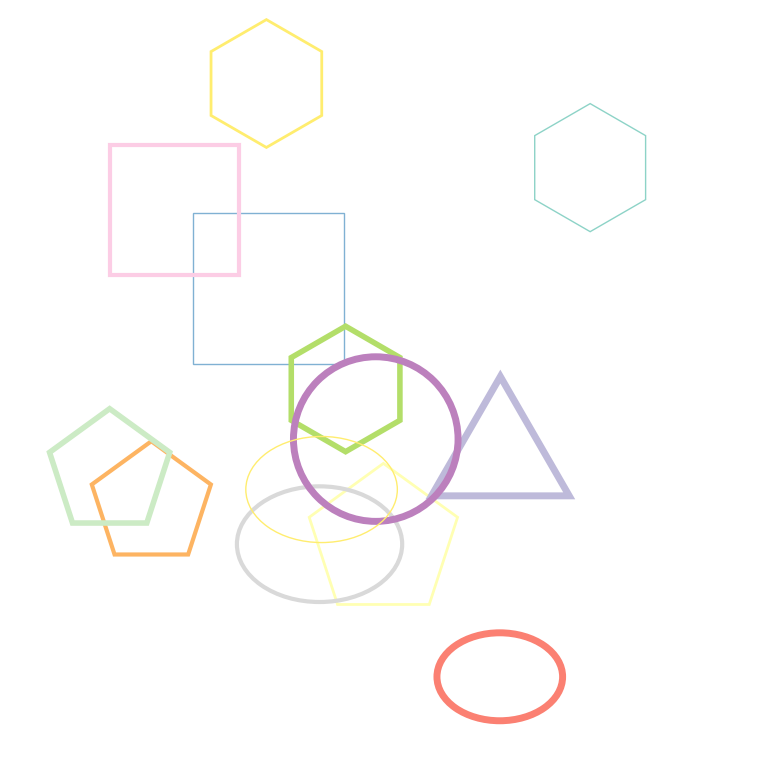[{"shape": "hexagon", "thickness": 0.5, "radius": 0.42, "center": [0.766, 0.782]}, {"shape": "pentagon", "thickness": 1, "radius": 0.51, "center": [0.498, 0.297]}, {"shape": "triangle", "thickness": 2.5, "radius": 0.52, "center": [0.65, 0.408]}, {"shape": "oval", "thickness": 2.5, "radius": 0.41, "center": [0.649, 0.121]}, {"shape": "square", "thickness": 0.5, "radius": 0.49, "center": [0.349, 0.625]}, {"shape": "pentagon", "thickness": 1.5, "radius": 0.41, "center": [0.197, 0.346]}, {"shape": "hexagon", "thickness": 2, "radius": 0.41, "center": [0.449, 0.495]}, {"shape": "square", "thickness": 1.5, "radius": 0.42, "center": [0.227, 0.727]}, {"shape": "oval", "thickness": 1.5, "radius": 0.54, "center": [0.415, 0.293]}, {"shape": "circle", "thickness": 2.5, "radius": 0.53, "center": [0.488, 0.43]}, {"shape": "pentagon", "thickness": 2, "radius": 0.41, "center": [0.142, 0.387]}, {"shape": "hexagon", "thickness": 1, "radius": 0.42, "center": [0.346, 0.892]}, {"shape": "oval", "thickness": 0.5, "radius": 0.49, "center": [0.418, 0.364]}]